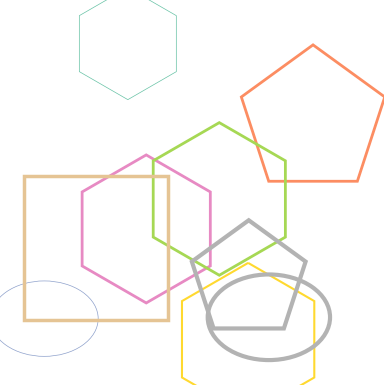[{"shape": "hexagon", "thickness": 0.5, "radius": 0.73, "center": [0.332, 0.887]}, {"shape": "pentagon", "thickness": 2, "radius": 0.98, "center": [0.813, 0.688]}, {"shape": "oval", "thickness": 0.5, "radius": 0.7, "center": [0.115, 0.172]}, {"shape": "hexagon", "thickness": 2, "radius": 0.96, "center": [0.38, 0.405]}, {"shape": "hexagon", "thickness": 2, "radius": 0.99, "center": [0.57, 0.483]}, {"shape": "hexagon", "thickness": 1.5, "radius": 0.99, "center": [0.645, 0.119]}, {"shape": "square", "thickness": 2.5, "radius": 0.94, "center": [0.25, 0.357]}, {"shape": "pentagon", "thickness": 3, "radius": 0.78, "center": [0.646, 0.273]}, {"shape": "oval", "thickness": 3, "radius": 0.79, "center": [0.698, 0.176]}]